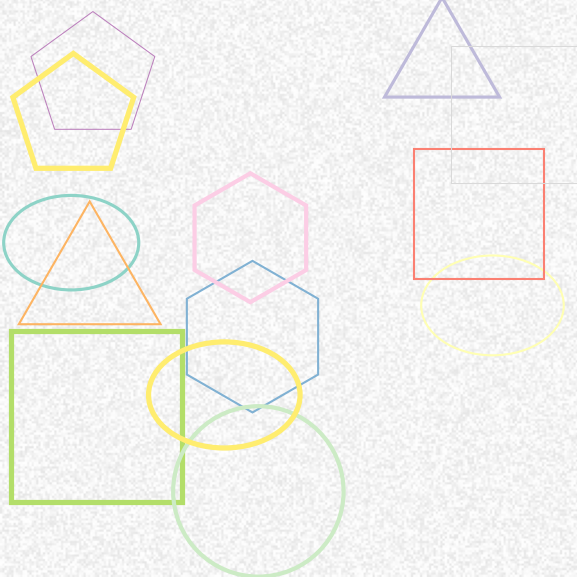[{"shape": "oval", "thickness": 1.5, "radius": 0.58, "center": [0.123, 0.579]}, {"shape": "oval", "thickness": 1, "radius": 0.62, "center": [0.853, 0.47]}, {"shape": "triangle", "thickness": 1.5, "radius": 0.58, "center": [0.765, 0.889]}, {"shape": "square", "thickness": 1, "radius": 0.56, "center": [0.83, 0.628]}, {"shape": "hexagon", "thickness": 1, "radius": 0.66, "center": [0.437, 0.416]}, {"shape": "triangle", "thickness": 1, "radius": 0.71, "center": [0.155, 0.509]}, {"shape": "square", "thickness": 2.5, "radius": 0.74, "center": [0.168, 0.278]}, {"shape": "hexagon", "thickness": 2, "radius": 0.56, "center": [0.434, 0.587]}, {"shape": "square", "thickness": 0.5, "radius": 0.59, "center": [0.899, 0.8]}, {"shape": "pentagon", "thickness": 0.5, "radius": 0.56, "center": [0.161, 0.866]}, {"shape": "circle", "thickness": 2, "radius": 0.74, "center": [0.447, 0.148]}, {"shape": "pentagon", "thickness": 2.5, "radius": 0.55, "center": [0.127, 0.797]}, {"shape": "oval", "thickness": 2.5, "radius": 0.66, "center": [0.388, 0.315]}]